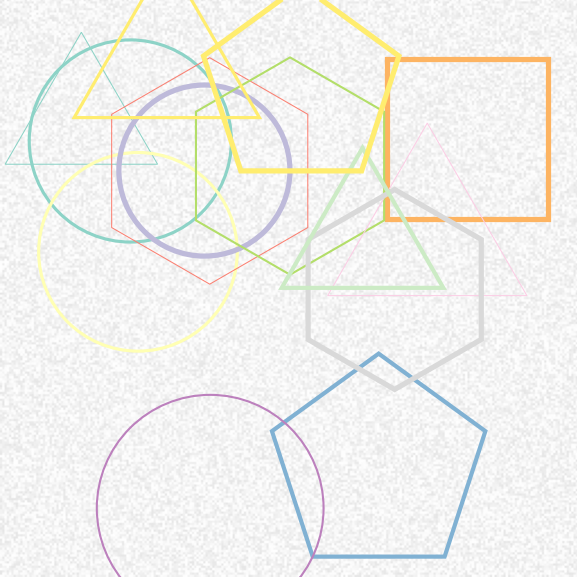[{"shape": "circle", "thickness": 1.5, "radius": 0.88, "center": [0.226, 0.755]}, {"shape": "triangle", "thickness": 0.5, "radius": 0.76, "center": [0.141, 0.791]}, {"shape": "circle", "thickness": 1.5, "radius": 0.86, "center": [0.239, 0.563]}, {"shape": "circle", "thickness": 2.5, "radius": 0.74, "center": [0.354, 0.704]}, {"shape": "hexagon", "thickness": 0.5, "radius": 0.98, "center": [0.363, 0.703]}, {"shape": "pentagon", "thickness": 2, "radius": 0.97, "center": [0.656, 0.192]}, {"shape": "square", "thickness": 2.5, "radius": 0.7, "center": [0.81, 0.758]}, {"shape": "hexagon", "thickness": 1, "radius": 0.94, "center": [0.502, 0.712]}, {"shape": "triangle", "thickness": 0.5, "radius": 1.0, "center": [0.74, 0.587]}, {"shape": "hexagon", "thickness": 2.5, "radius": 0.87, "center": [0.683, 0.498]}, {"shape": "circle", "thickness": 1, "radius": 0.98, "center": [0.364, 0.119]}, {"shape": "triangle", "thickness": 2, "radius": 0.81, "center": [0.628, 0.581]}, {"shape": "triangle", "thickness": 1.5, "radius": 0.93, "center": [0.289, 0.888]}, {"shape": "pentagon", "thickness": 2.5, "radius": 0.89, "center": [0.522, 0.847]}]